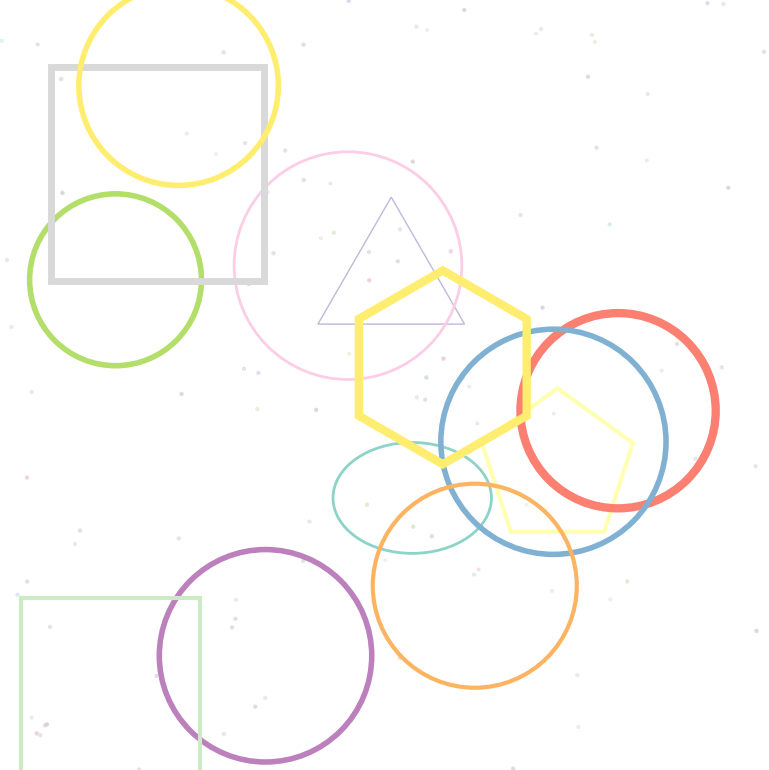[{"shape": "oval", "thickness": 1, "radius": 0.51, "center": [0.535, 0.353]}, {"shape": "pentagon", "thickness": 1.5, "radius": 0.52, "center": [0.724, 0.393]}, {"shape": "triangle", "thickness": 0.5, "radius": 0.55, "center": [0.508, 0.634]}, {"shape": "circle", "thickness": 3, "radius": 0.63, "center": [0.803, 0.467]}, {"shape": "circle", "thickness": 2, "radius": 0.73, "center": [0.719, 0.426]}, {"shape": "circle", "thickness": 1.5, "radius": 0.66, "center": [0.617, 0.239]}, {"shape": "circle", "thickness": 2, "radius": 0.56, "center": [0.15, 0.637]}, {"shape": "circle", "thickness": 1, "radius": 0.74, "center": [0.452, 0.655]}, {"shape": "square", "thickness": 2.5, "radius": 0.69, "center": [0.205, 0.774]}, {"shape": "circle", "thickness": 2, "radius": 0.69, "center": [0.345, 0.148]}, {"shape": "square", "thickness": 1.5, "radius": 0.58, "center": [0.144, 0.106]}, {"shape": "circle", "thickness": 2, "radius": 0.65, "center": [0.232, 0.889]}, {"shape": "hexagon", "thickness": 3, "radius": 0.63, "center": [0.575, 0.523]}]